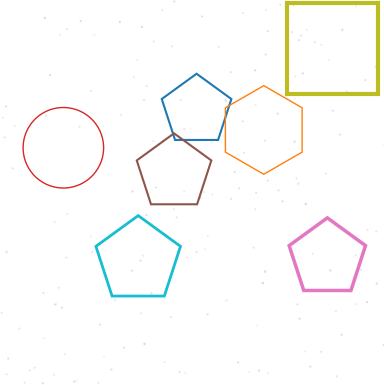[{"shape": "pentagon", "thickness": 1.5, "radius": 0.48, "center": [0.511, 0.713]}, {"shape": "hexagon", "thickness": 1, "radius": 0.58, "center": [0.685, 0.662]}, {"shape": "circle", "thickness": 1, "radius": 0.52, "center": [0.165, 0.616]}, {"shape": "pentagon", "thickness": 1.5, "radius": 0.51, "center": [0.452, 0.552]}, {"shape": "pentagon", "thickness": 2.5, "radius": 0.52, "center": [0.85, 0.33]}, {"shape": "square", "thickness": 3, "radius": 0.59, "center": [0.864, 0.874]}, {"shape": "pentagon", "thickness": 2, "radius": 0.58, "center": [0.359, 0.324]}]